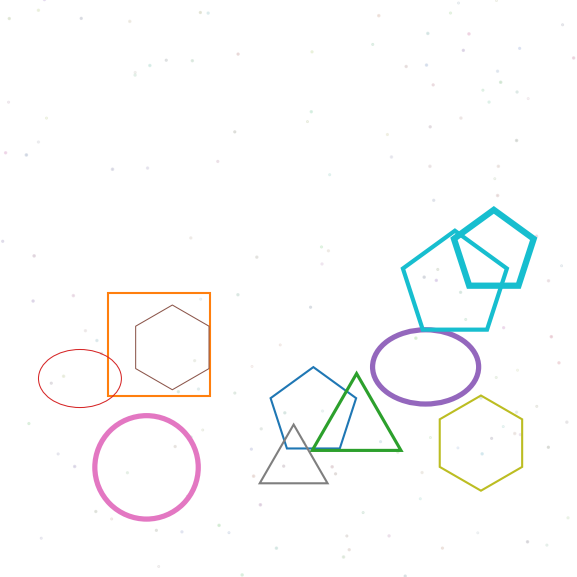[{"shape": "pentagon", "thickness": 1, "radius": 0.39, "center": [0.543, 0.286]}, {"shape": "square", "thickness": 1, "radius": 0.44, "center": [0.275, 0.403]}, {"shape": "triangle", "thickness": 1.5, "radius": 0.44, "center": [0.617, 0.264]}, {"shape": "oval", "thickness": 0.5, "radius": 0.36, "center": [0.138, 0.344]}, {"shape": "oval", "thickness": 2.5, "radius": 0.46, "center": [0.737, 0.364]}, {"shape": "hexagon", "thickness": 0.5, "radius": 0.37, "center": [0.298, 0.398]}, {"shape": "circle", "thickness": 2.5, "radius": 0.45, "center": [0.254, 0.19]}, {"shape": "triangle", "thickness": 1, "radius": 0.34, "center": [0.508, 0.196]}, {"shape": "hexagon", "thickness": 1, "radius": 0.41, "center": [0.833, 0.232]}, {"shape": "pentagon", "thickness": 3, "radius": 0.36, "center": [0.855, 0.563]}, {"shape": "pentagon", "thickness": 2, "radius": 0.47, "center": [0.788, 0.505]}]